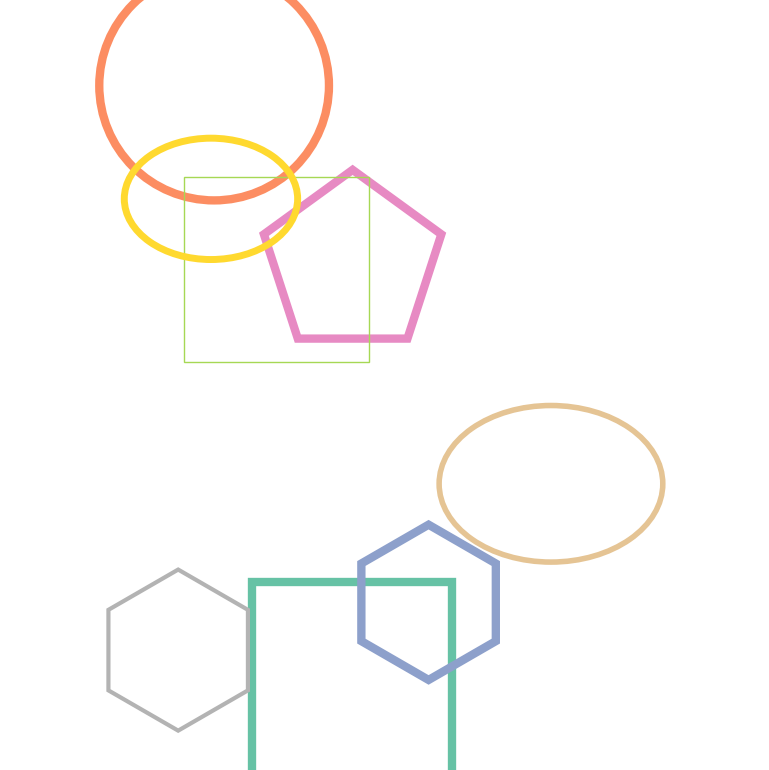[{"shape": "square", "thickness": 3, "radius": 0.65, "center": [0.457, 0.114]}, {"shape": "circle", "thickness": 3, "radius": 0.75, "center": [0.278, 0.889]}, {"shape": "hexagon", "thickness": 3, "radius": 0.5, "center": [0.557, 0.218]}, {"shape": "pentagon", "thickness": 3, "radius": 0.61, "center": [0.458, 0.658]}, {"shape": "square", "thickness": 0.5, "radius": 0.6, "center": [0.359, 0.65]}, {"shape": "oval", "thickness": 2.5, "radius": 0.56, "center": [0.274, 0.742]}, {"shape": "oval", "thickness": 2, "radius": 0.73, "center": [0.716, 0.372]}, {"shape": "hexagon", "thickness": 1.5, "radius": 0.52, "center": [0.231, 0.156]}]